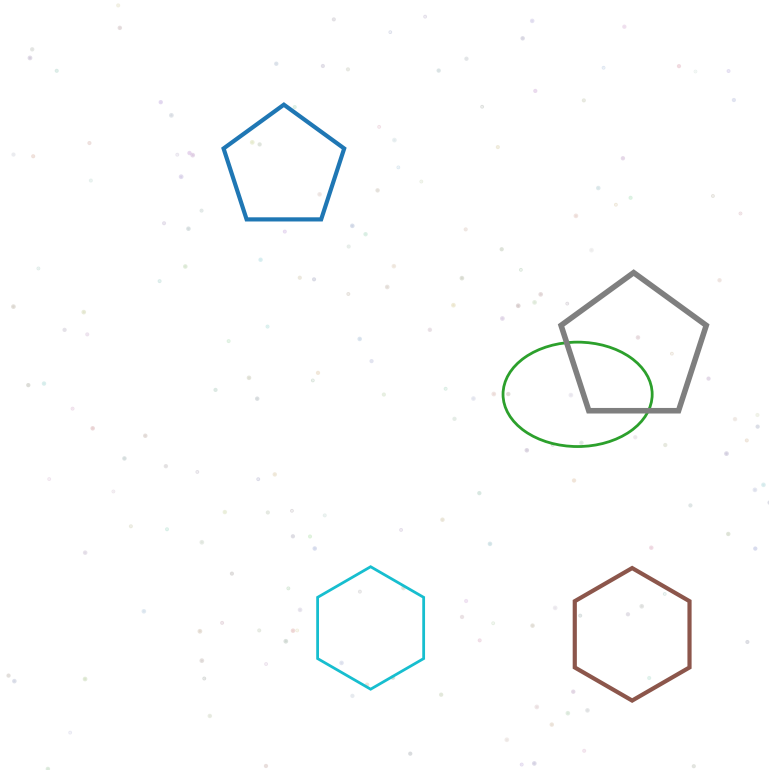[{"shape": "pentagon", "thickness": 1.5, "radius": 0.41, "center": [0.369, 0.782]}, {"shape": "oval", "thickness": 1, "radius": 0.48, "center": [0.75, 0.488]}, {"shape": "hexagon", "thickness": 1.5, "radius": 0.43, "center": [0.821, 0.176]}, {"shape": "pentagon", "thickness": 2, "radius": 0.5, "center": [0.823, 0.547]}, {"shape": "hexagon", "thickness": 1, "radius": 0.4, "center": [0.481, 0.184]}]